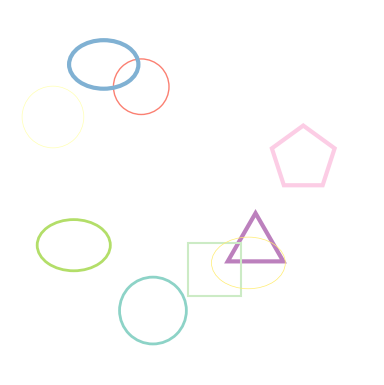[{"shape": "circle", "thickness": 2, "radius": 0.43, "center": [0.397, 0.193]}, {"shape": "circle", "thickness": 0.5, "radius": 0.4, "center": [0.138, 0.696]}, {"shape": "circle", "thickness": 1, "radius": 0.36, "center": [0.367, 0.775]}, {"shape": "oval", "thickness": 3, "radius": 0.45, "center": [0.269, 0.833]}, {"shape": "oval", "thickness": 2, "radius": 0.47, "center": [0.192, 0.363]}, {"shape": "pentagon", "thickness": 3, "radius": 0.43, "center": [0.788, 0.588]}, {"shape": "triangle", "thickness": 3, "radius": 0.42, "center": [0.664, 0.363]}, {"shape": "square", "thickness": 1.5, "radius": 0.34, "center": [0.557, 0.3]}, {"shape": "oval", "thickness": 0.5, "radius": 0.48, "center": [0.645, 0.317]}]